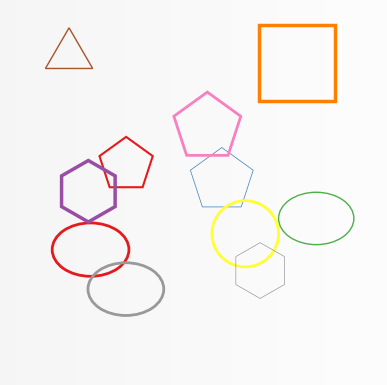[{"shape": "oval", "thickness": 2, "radius": 0.5, "center": [0.234, 0.352]}, {"shape": "pentagon", "thickness": 1.5, "radius": 0.36, "center": [0.325, 0.572]}, {"shape": "pentagon", "thickness": 0.5, "radius": 0.43, "center": [0.572, 0.531]}, {"shape": "oval", "thickness": 1, "radius": 0.49, "center": [0.816, 0.433]}, {"shape": "hexagon", "thickness": 2.5, "radius": 0.4, "center": [0.228, 0.503]}, {"shape": "square", "thickness": 2.5, "radius": 0.5, "center": [0.766, 0.836]}, {"shape": "circle", "thickness": 2, "radius": 0.43, "center": [0.633, 0.393]}, {"shape": "triangle", "thickness": 1, "radius": 0.35, "center": [0.178, 0.857]}, {"shape": "pentagon", "thickness": 2, "radius": 0.45, "center": [0.535, 0.67]}, {"shape": "oval", "thickness": 2, "radius": 0.49, "center": [0.325, 0.249]}, {"shape": "hexagon", "thickness": 0.5, "radius": 0.36, "center": [0.671, 0.297]}]